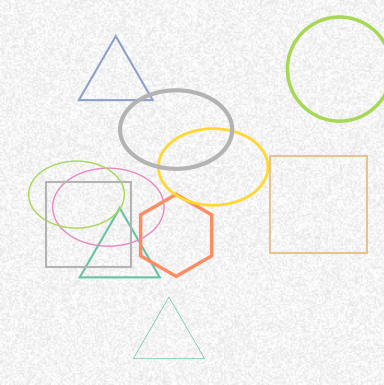[{"shape": "triangle", "thickness": 0.5, "radius": 0.53, "center": [0.439, 0.122]}, {"shape": "triangle", "thickness": 1.5, "radius": 0.6, "center": [0.311, 0.34]}, {"shape": "hexagon", "thickness": 2.5, "radius": 0.53, "center": [0.458, 0.389]}, {"shape": "triangle", "thickness": 1.5, "radius": 0.55, "center": [0.301, 0.795]}, {"shape": "oval", "thickness": 1, "radius": 0.72, "center": [0.282, 0.462]}, {"shape": "circle", "thickness": 2.5, "radius": 0.68, "center": [0.882, 0.821]}, {"shape": "oval", "thickness": 1, "radius": 0.62, "center": [0.199, 0.495]}, {"shape": "oval", "thickness": 2, "radius": 0.71, "center": [0.554, 0.566]}, {"shape": "square", "thickness": 1.5, "radius": 0.63, "center": [0.827, 0.469]}, {"shape": "square", "thickness": 1.5, "radius": 0.55, "center": [0.23, 0.417]}, {"shape": "oval", "thickness": 3, "radius": 0.73, "center": [0.457, 0.663]}]